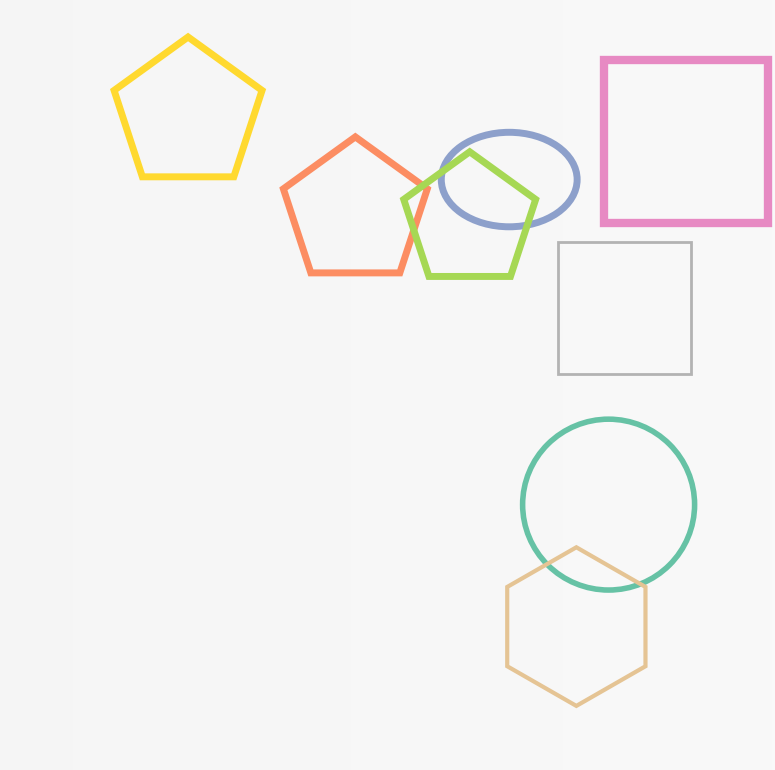[{"shape": "circle", "thickness": 2, "radius": 0.55, "center": [0.785, 0.345]}, {"shape": "pentagon", "thickness": 2.5, "radius": 0.49, "center": [0.459, 0.725]}, {"shape": "oval", "thickness": 2.5, "radius": 0.44, "center": [0.657, 0.767]}, {"shape": "square", "thickness": 3, "radius": 0.53, "center": [0.885, 0.816]}, {"shape": "pentagon", "thickness": 2.5, "radius": 0.45, "center": [0.606, 0.713]}, {"shape": "pentagon", "thickness": 2.5, "radius": 0.5, "center": [0.243, 0.852]}, {"shape": "hexagon", "thickness": 1.5, "radius": 0.51, "center": [0.744, 0.186]}, {"shape": "square", "thickness": 1, "radius": 0.43, "center": [0.805, 0.6]}]